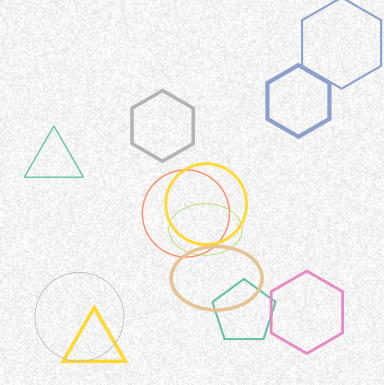[{"shape": "triangle", "thickness": 1, "radius": 0.44, "center": [0.14, 0.584]}, {"shape": "pentagon", "thickness": 1.5, "radius": 0.43, "center": [0.634, 0.189]}, {"shape": "circle", "thickness": 1, "radius": 0.57, "center": [0.483, 0.446]}, {"shape": "hexagon", "thickness": 3, "radius": 0.46, "center": [0.775, 0.738]}, {"shape": "hexagon", "thickness": 1.5, "radius": 0.59, "center": [0.887, 0.888]}, {"shape": "hexagon", "thickness": 2, "radius": 0.54, "center": [0.797, 0.189]}, {"shape": "oval", "thickness": 0.5, "radius": 0.48, "center": [0.534, 0.404]}, {"shape": "circle", "thickness": 2, "radius": 0.52, "center": [0.536, 0.47]}, {"shape": "triangle", "thickness": 2.5, "radius": 0.47, "center": [0.245, 0.108]}, {"shape": "oval", "thickness": 2.5, "radius": 0.59, "center": [0.563, 0.277]}, {"shape": "circle", "thickness": 0.5, "radius": 0.58, "center": [0.206, 0.177]}, {"shape": "hexagon", "thickness": 2.5, "radius": 0.46, "center": [0.422, 0.673]}]